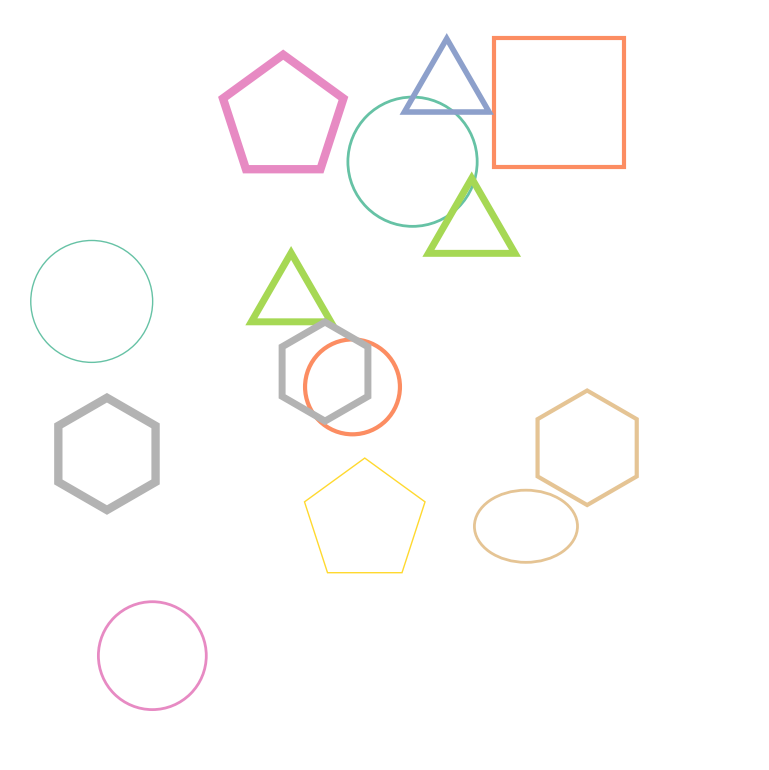[{"shape": "circle", "thickness": 0.5, "radius": 0.4, "center": [0.119, 0.609]}, {"shape": "circle", "thickness": 1, "radius": 0.42, "center": [0.536, 0.79]}, {"shape": "circle", "thickness": 1.5, "radius": 0.31, "center": [0.458, 0.498]}, {"shape": "square", "thickness": 1.5, "radius": 0.42, "center": [0.726, 0.867]}, {"shape": "triangle", "thickness": 2, "radius": 0.32, "center": [0.58, 0.886]}, {"shape": "circle", "thickness": 1, "radius": 0.35, "center": [0.198, 0.148]}, {"shape": "pentagon", "thickness": 3, "radius": 0.41, "center": [0.368, 0.847]}, {"shape": "triangle", "thickness": 2.5, "radius": 0.3, "center": [0.378, 0.612]}, {"shape": "triangle", "thickness": 2.5, "radius": 0.32, "center": [0.613, 0.703]}, {"shape": "pentagon", "thickness": 0.5, "radius": 0.41, "center": [0.474, 0.323]}, {"shape": "oval", "thickness": 1, "radius": 0.33, "center": [0.683, 0.317]}, {"shape": "hexagon", "thickness": 1.5, "radius": 0.37, "center": [0.763, 0.418]}, {"shape": "hexagon", "thickness": 3, "radius": 0.36, "center": [0.139, 0.411]}, {"shape": "hexagon", "thickness": 2.5, "radius": 0.32, "center": [0.422, 0.517]}]